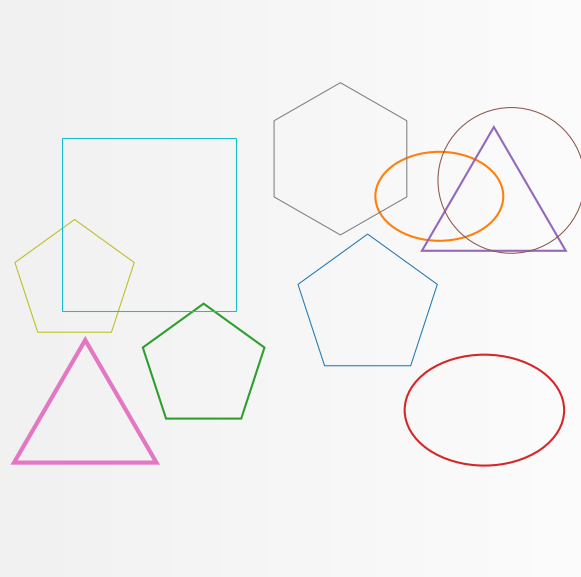[{"shape": "pentagon", "thickness": 0.5, "radius": 0.63, "center": [0.632, 0.468]}, {"shape": "oval", "thickness": 1, "radius": 0.55, "center": [0.756, 0.659]}, {"shape": "pentagon", "thickness": 1, "radius": 0.55, "center": [0.35, 0.363]}, {"shape": "oval", "thickness": 1, "radius": 0.69, "center": [0.833, 0.289]}, {"shape": "triangle", "thickness": 1, "radius": 0.71, "center": [0.85, 0.636]}, {"shape": "circle", "thickness": 0.5, "radius": 0.63, "center": [0.88, 0.687]}, {"shape": "triangle", "thickness": 2, "radius": 0.71, "center": [0.147, 0.269]}, {"shape": "hexagon", "thickness": 0.5, "radius": 0.66, "center": [0.586, 0.724]}, {"shape": "pentagon", "thickness": 0.5, "radius": 0.54, "center": [0.128, 0.511]}, {"shape": "square", "thickness": 0.5, "radius": 0.75, "center": [0.257, 0.611]}]